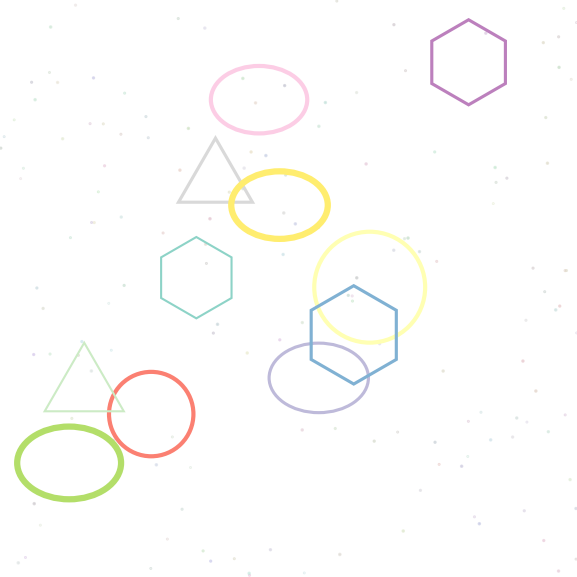[{"shape": "hexagon", "thickness": 1, "radius": 0.35, "center": [0.34, 0.518]}, {"shape": "circle", "thickness": 2, "radius": 0.48, "center": [0.64, 0.502]}, {"shape": "oval", "thickness": 1.5, "radius": 0.43, "center": [0.552, 0.345]}, {"shape": "circle", "thickness": 2, "radius": 0.37, "center": [0.262, 0.282]}, {"shape": "hexagon", "thickness": 1.5, "radius": 0.43, "center": [0.613, 0.419]}, {"shape": "oval", "thickness": 3, "radius": 0.45, "center": [0.12, 0.198]}, {"shape": "oval", "thickness": 2, "radius": 0.42, "center": [0.449, 0.827]}, {"shape": "triangle", "thickness": 1.5, "radius": 0.37, "center": [0.373, 0.686]}, {"shape": "hexagon", "thickness": 1.5, "radius": 0.37, "center": [0.811, 0.891]}, {"shape": "triangle", "thickness": 1, "radius": 0.4, "center": [0.146, 0.327]}, {"shape": "oval", "thickness": 3, "radius": 0.42, "center": [0.484, 0.644]}]